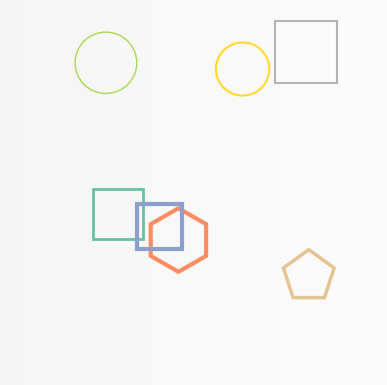[{"shape": "square", "thickness": 2, "radius": 0.32, "center": [0.305, 0.444]}, {"shape": "hexagon", "thickness": 3, "radius": 0.41, "center": [0.46, 0.377]}, {"shape": "square", "thickness": 3, "radius": 0.3, "center": [0.412, 0.412]}, {"shape": "circle", "thickness": 1, "radius": 0.4, "center": [0.273, 0.837]}, {"shape": "circle", "thickness": 1.5, "radius": 0.34, "center": [0.626, 0.821]}, {"shape": "pentagon", "thickness": 2.5, "radius": 0.34, "center": [0.797, 0.283]}, {"shape": "square", "thickness": 1.5, "radius": 0.4, "center": [0.789, 0.865]}]